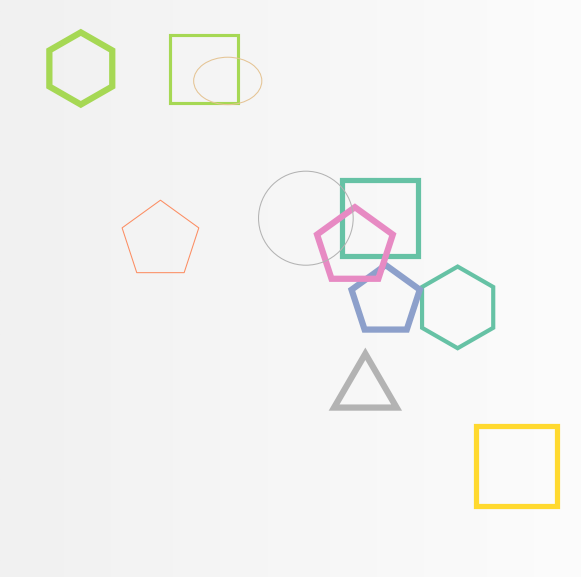[{"shape": "square", "thickness": 2.5, "radius": 0.33, "center": [0.654, 0.622]}, {"shape": "hexagon", "thickness": 2, "radius": 0.35, "center": [0.787, 0.467]}, {"shape": "pentagon", "thickness": 0.5, "radius": 0.35, "center": [0.276, 0.583]}, {"shape": "pentagon", "thickness": 3, "radius": 0.31, "center": [0.664, 0.478]}, {"shape": "pentagon", "thickness": 3, "radius": 0.34, "center": [0.611, 0.572]}, {"shape": "square", "thickness": 1.5, "radius": 0.29, "center": [0.351, 0.88]}, {"shape": "hexagon", "thickness": 3, "radius": 0.31, "center": [0.139, 0.881]}, {"shape": "square", "thickness": 2.5, "radius": 0.35, "center": [0.889, 0.192]}, {"shape": "oval", "thickness": 0.5, "radius": 0.29, "center": [0.392, 0.859]}, {"shape": "triangle", "thickness": 3, "radius": 0.31, "center": [0.629, 0.324]}, {"shape": "circle", "thickness": 0.5, "radius": 0.41, "center": [0.526, 0.621]}]